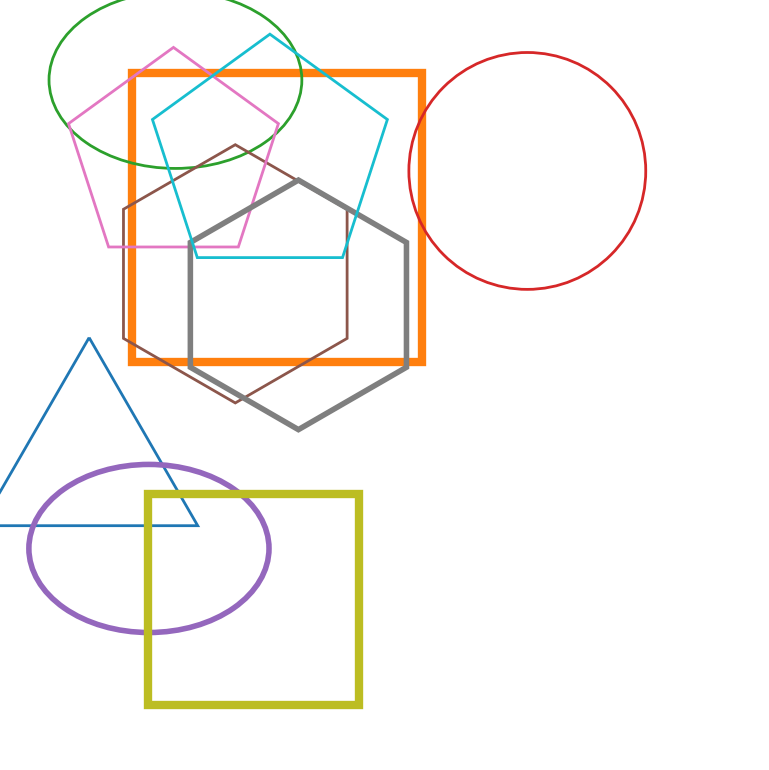[{"shape": "triangle", "thickness": 1, "radius": 0.81, "center": [0.116, 0.399]}, {"shape": "square", "thickness": 3, "radius": 0.94, "center": [0.36, 0.717]}, {"shape": "oval", "thickness": 1, "radius": 0.82, "center": [0.228, 0.896]}, {"shape": "circle", "thickness": 1, "radius": 0.77, "center": [0.685, 0.778]}, {"shape": "oval", "thickness": 2, "radius": 0.78, "center": [0.193, 0.288]}, {"shape": "hexagon", "thickness": 1, "radius": 0.84, "center": [0.306, 0.644]}, {"shape": "pentagon", "thickness": 1, "radius": 0.72, "center": [0.225, 0.795]}, {"shape": "hexagon", "thickness": 2, "radius": 0.81, "center": [0.388, 0.604]}, {"shape": "square", "thickness": 3, "radius": 0.68, "center": [0.329, 0.222]}, {"shape": "pentagon", "thickness": 1, "radius": 0.8, "center": [0.351, 0.795]}]